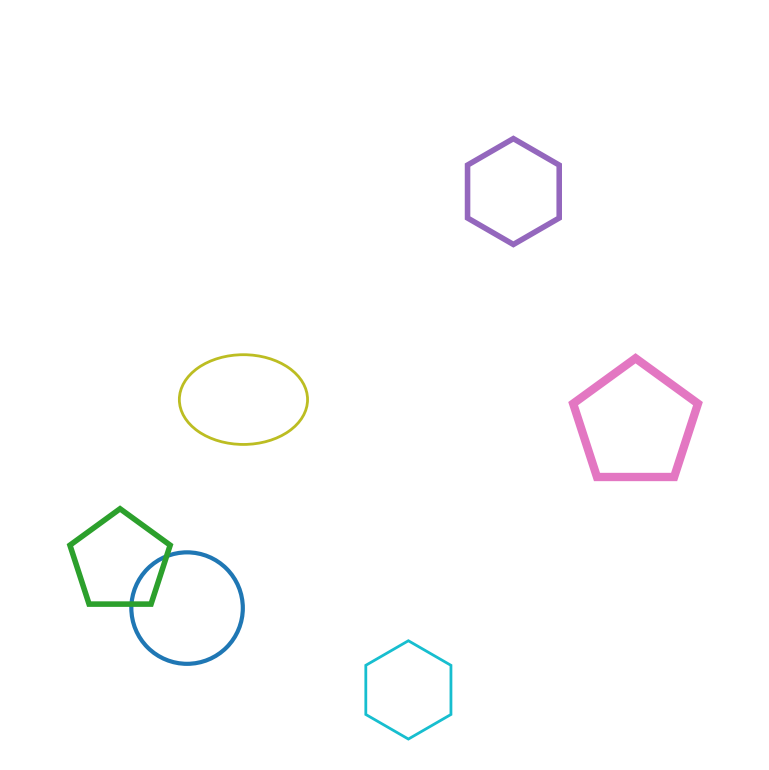[{"shape": "circle", "thickness": 1.5, "radius": 0.36, "center": [0.243, 0.21]}, {"shape": "pentagon", "thickness": 2, "radius": 0.34, "center": [0.156, 0.271]}, {"shape": "hexagon", "thickness": 2, "radius": 0.34, "center": [0.667, 0.751]}, {"shape": "pentagon", "thickness": 3, "radius": 0.43, "center": [0.825, 0.449]}, {"shape": "oval", "thickness": 1, "radius": 0.42, "center": [0.316, 0.481]}, {"shape": "hexagon", "thickness": 1, "radius": 0.32, "center": [0.53, 0.104]}]